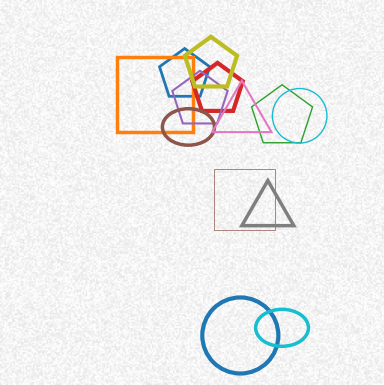[{"shape": "circle", "thickness": 3, "radius": 0.49, "center": [0.624, 0.129]}, {"shape": "pentagon", "thickness": 2, "radius": 0.34, "center": [0.48, 0.805]}, {"shape": "square", "thickness": 2.5, "radius": 0.49, "center": [0.403, 0.754]}, {"shape": "pentagon", "thickness": 1, "radius": 0.42, "center": [0.733, 0.697]}, {"shape": "pentagon", "thickness": 3, "radius": 0.34, "center": [0.565, 0.768]}, {"shape": "pentagon", "thickness": 1.5, "radius": 0.38, "center": [0.519, 0.74]}, {"shape": "square", "thickness": 0.5, "radius": 0.4, "center": [0.635, 0.483]}, {"shape": "oval", "thickness": 2.5, "radius": 0.34, "center": [0.489, 0.67]}, {"shape": "triangle", "thickness": 1.5, "radius": 0.45, "center": [0.628, 0.701]}, {"shape": "triangle", "thickness": 2.5, "radius": 0.39, "center": [0.696, 0.453]}, {"shape": "pentagon", "thickness": 3, "radius": 0.36, "center": [0.548, 0.833]}, {"shape": "circle", "thickness": 1, "radius": 0.35, "center": [0.778, 0.699]}, {"shape": "oval", "thickness": 2.5, "radius": 0.34, "center": [0.733, 0.149]}]